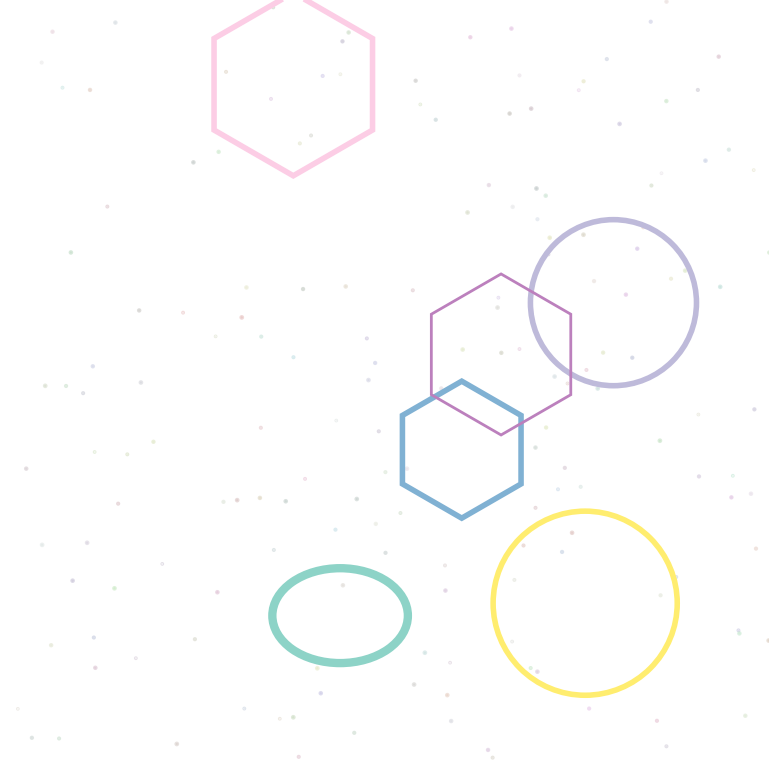[{"shape": "oval", "thickness": 3, "radius": 0.44, "center": [0.442, 0.2]}, {"shape": "circle", "thickness": 2, "radius": 0.54, "center": [0.797, 0.607]}, {"shape": "hexagon", "thickness": 2, "radius": 0.44, "center": [0.6, 0.416]}, {"shape": "hexagon", "thickness": 2, "radius": 0.59, "center": [0.381, 0.891]}, {"shape": "hexagon", "thickness": 1, "radius": 0.52, "center": [0.651, 0.54]}, {"shape": "circle", "thickness": 2, "radius": 0.6, "center": [0.76, 0.217]}]